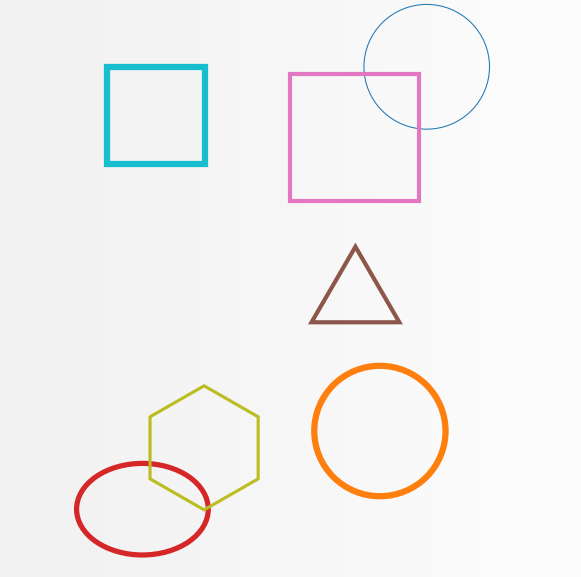[{"shape": "circle", "thickness": 0.5, "radius": 0.54, "center": [0.734, 0.883]}, {"shape": "circle", "thickness": 3, "radius": 0.56, "center": [0.654, 0.253]}, {"shape": "oval", "thickness": 2.5, "radius": 0.57, "center": [0.245, 0.117]}, {"shape": "triangle", "thickness": 2, "radius": 0.44, "center": [0.611, 0.485]}, {"shape": "square", "thickness": 2, "radius": 0.55, "center": [0.61, 0.761]}, {"shape": "hexagon", "thickness": 1.5, "radius": 0.54, "center": [0.351, 0.224]}, {"shape": "square", "thickness": 3, "radius": 0.42, "center": [0.268, 0.799]}]